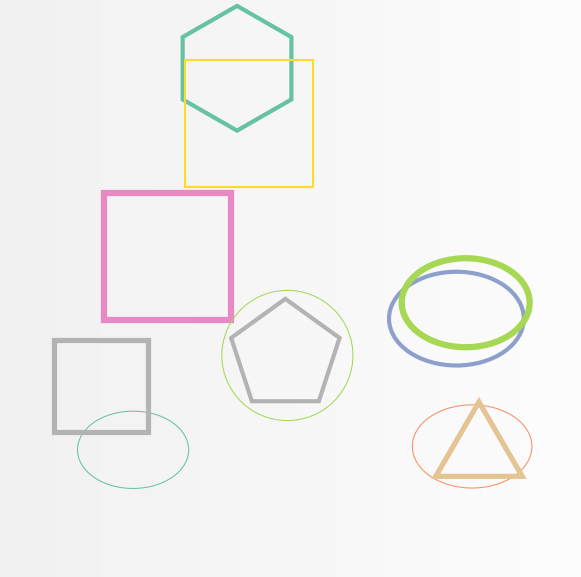[{"shape": "hexagon", "thickness": 2, "radius": 0.54, "center": [0.408, 0.881]}, {"shape": "oval", "thickness": 0.5, "radius": 0.48, "center": [0.229, 0.22]}, {"shape": "oval", "thickness": 0.5, "radius": 0.51, "center": [0.812, 0.226]}, {"shape": "oval", "thickness": 2, "radius": 0.58, "center": [0.785, 0.447]}, {"shape": "square", "thickness": 3, "radius": 0.55, "center": [0.289, 0.555]}, {"shape": "circle", "thickness": 0.5, "radius": 0.56, "center": [0.494, 0.384]}, {"shape": "oval", "thickness": 3, "radius": 0.55, "center": [0.801, 0.475]}, {"shape": "square", "thickness": 1, "radius": 0.55, "center": [0.429, 0.786]}, {"shape": "triangle", "thickness": 2.5, "radius": 0.43, "center": [0.824, 0.217]}, {"shape": "square", "thickness": 2.5, "radius": 0.4, "center": [0.174, 0.331]}, {"shape": "pentagon", "thickness": 2, "radius": 0.49, "center": [0.491, 0.384]}]